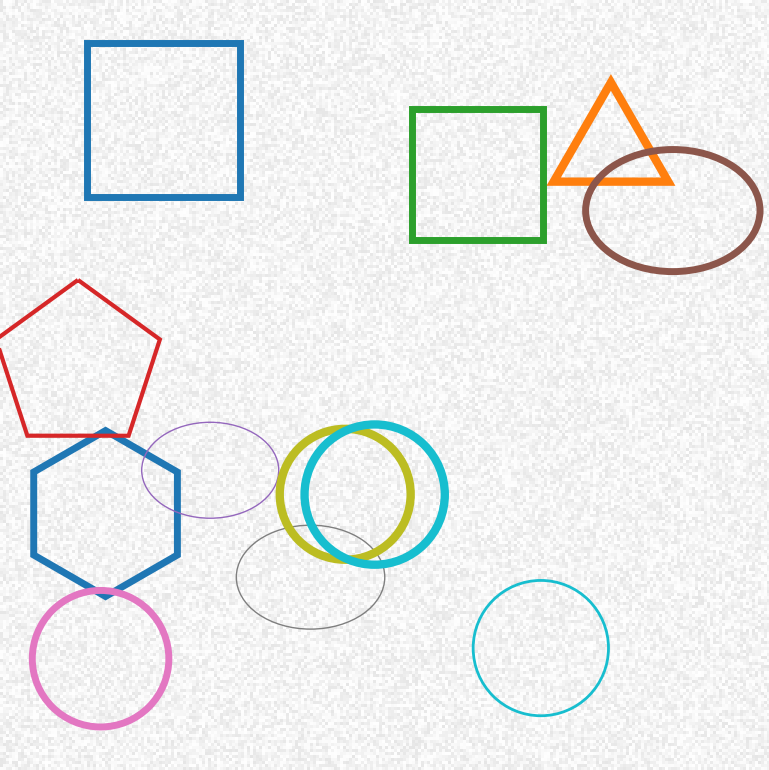[{"shape": "hexagon", "thickness": 2.5, "radius": 0.54, "center": [0.137, 0.333]}, {"shape": "square", "thickness": 2.5, "radius": 0.5, "center": [0.212, 0.845]}, {"shape": "triangle", "thickness": 3, "radius": 0.43, "center": [0.793, 0.807]}, {"shape": "square", "thickness": 2.5, "radius": 0.42, "center": [0.621, 0.773]}, {"shape": "pentagon", "thickness": 1.5, "radius": 0.56, "center": [0.101, 0.525]}, {"shape": "oval", "thickness": 0.5, "radius": 0.44, "center": [0.273, 0.389]}, {"shape": "oval", "thickness": 2.5, "radius": 0.57, "center": [0.874, 0.727]}, {"shape": "circle", "thickness": 2.5, "radius": 0.44, "center": [0.131, 0.145]}, {"shape": "oval", "thickness": 0.5, "radius": 0.48, "center": [0.403, 0.25]}, {"shape": "circle", "thickness": 3, "radius": 0.43, "center": [0.448, 0.358]}, {"shape": "circle", "thickness": 1, "radius": 0.44, "center": [0.702, 0.158]}, {"shape": "circle", "thickness": 3, "radius": 0.46, "center": [0.487, 0.358]}]